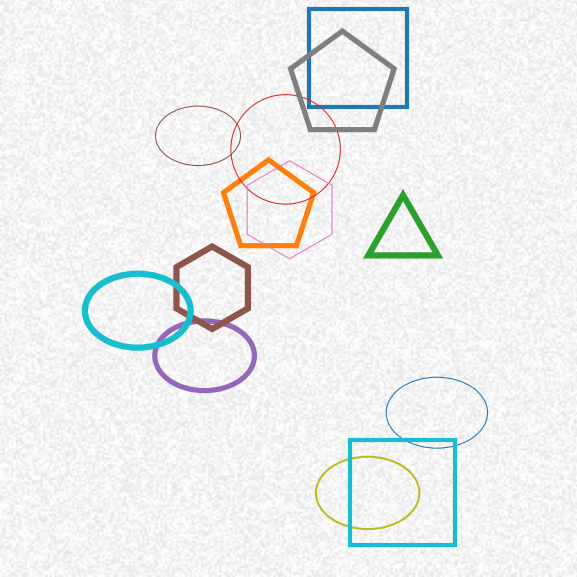[{"shape": "oval", "thickness": 0.5, "radius": 0.44, "center": [0.756, 0.285]}, {"shape": "square", "thickness": 2, "radius": 0.42, "center": [0.619, 0.898]}, {"shape": "pentagon", "thickness": 2.5, "radius": 0.41, "center": [0.465, 0.64]}, {"shape": "triangle", "thickness": 3, "radius": 0.35, "center": [0.698, 0.592]}, {"shape": "circle", "thickness": 0.5, "radius": 0.47, "center": [0.495, 0.74]}, {"shape": "oval", "thickness": 2.5, "radius": 0.43, "center": [0.354, 0.383]}, {"shape": "hexagon", "thickness": 3, "radius": 0.36, "center": [0.367, 0.501]}, {"shape": "oval", "thickness": 0.5, "radius": 0.37, "center": [0.343, 0.764]}, {"shape": "hexagon", "thickness": 0.5, "radius": 0.42, "center": [0.501, 0.636]}, {"shape": "pentagon", "thickness": 2.5, "radius": 0.47, "center": [0.593, 0.851]}, {"shape": "oval", "thickness": 1, "radius": 0.45, "center": [0.637, 0.146]}, {"shape": "square", "thickness": 2, "radius": 0.45, "center": [0.697, 0.146]}, {"shape": "oval", "thickness": 3, "radius": 0.46, "center": [0.239, 0.461]}]